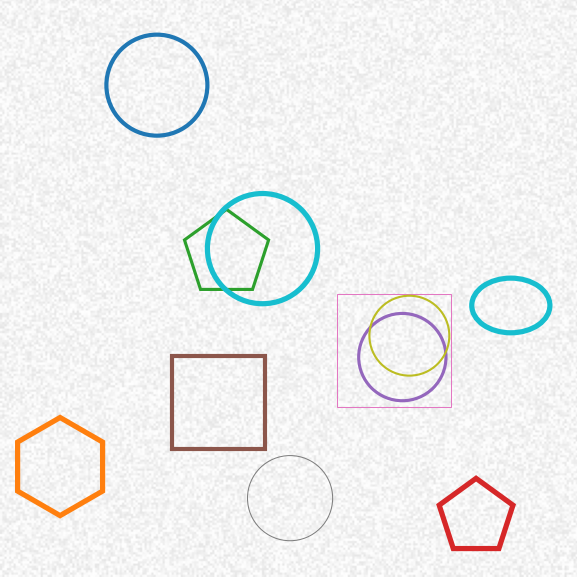[{"shape": "circle", "thickness": 2, "radius": 0.44, "center": [0.272, 0.852]}, {"shape": "hexagon", "thickness": 2.5, "radius": 0.42, "center": [0.104, 0.191]}, {"shape": "pentagon", "thickness": 1.5, "radius": 0.38, "center": [0.392, 0.56]}, {"shape": "pentagon", "thickness": 2.5, "radius": 0.34, "center": [0.824, 0.104]}, {"shape": "circle", "thickness": 1.5, "radius": 0.38, "center": [0.697, 0.381]}, {"shape": "square", "thickness": 2, "radius": 0.4, "center": [0.378, 0.302]}, {"shape": "square", "thickness": 0.5, "radius": 0.49, "center": [0.682, 0.392]}, {"shape": "circle", "thickness": 0.5, "radius": 0.37, "center": [0.502, 0.137]}, {"shape": "circle", "thickness": 1, "radius": 0.35, "center": [0.709, 0.418]}, {"shape": "oval", "thickness": 2.5, "radius": 0.34, "center": [0.885, 0.47]}, {"shape": "circle", "thickness": 2.5, "radius": 0.48, "center": [0.455, 0.569]}]